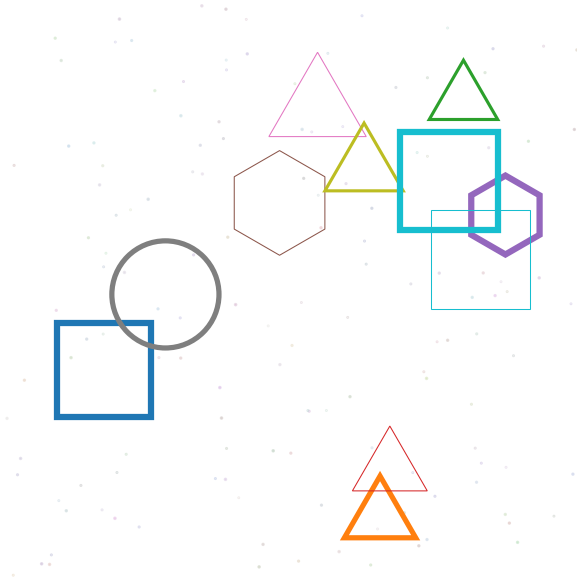[{"shape": "square", "thickness": 3, "radius": 0.41, "center": [0.18, 0.358]}, {"shape": "triangle", "thickness": 2.5, "radius": 0.36, "center": [0.658, 0.104]}, {"shape": "triangle", "thickness": 1.5, "radius": 0.34, "center": [0.803, 0.826]}, {"shape": "triangle", "thickness": 0.5, "radius": 0.37, "center": [0.675, 0.187]}, {"shape": "hexagon", "thickness": 3, "radius": 0.34, "center": [0.875, 0.627]}, {"shape": "hexagon", "thickness": 0.5, "radius": 0.45, "center": [0.484, 0.648]}, {"shape": "triangle", "thickness": 0.5, "radius": 0.49, "center": [0.55, 0.811]}, {"shape": "circle", "thickness": 2.5, "radius": 0.46, "center": [0.286, 0.489]}, {"shape": "triangle", "thickness": 1.5, "radius": 0.39, "center": [0.63, 0.708]}, {"shape": "square", "thickness": 0.5, "radius": 0.43, "center": [0.831, 0.55]}, {"shape": "square", "thickness": 3, "radius": 0.42, "center": [0.777, 0.685]}]